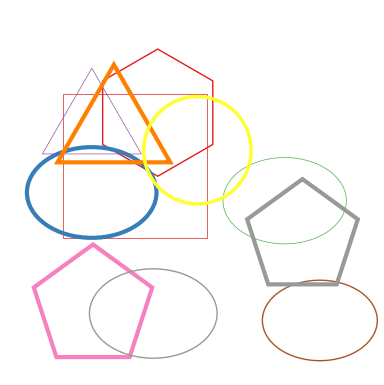[{"shape": "hexagon", "thickness": 1, "radius": 0.83, "center": [0.41, 0.707]}, {"shape": "square", "thickness": 0.5, "radius": 0.93, "center": [0.35, 0.569]}, {"shape": "oval", "thickness": 3, "radius": 0.84, "center": [0.238, 0.5]}, {"shape": "oval", "thickness": 0.5, "radius": 0.8, "center": [0.739, 0.479]}, {"shape": "triangle", "thickness": 0.5, "radius": 0.74, "center": [0.239, 0.674]}, {"shape": "triangle", "thickness": 3, "radius": 0.85, "center": [0.296, 0.663]}, {"shape": "circle", "thickness": 2.5, "radius": 0.7, "center": [0.513, 0.61]}, {"shape": "oval", "thickness": 1, "radius": 0.75, "center": [0.831, 0.168]}, {"shape": "pentagon", "thickness": 3, "radius": 0.81, "center": [0.242, 0.203]}, {"shape": "pentagon", "thickness": 3, "radius": 0.76, "center": [0.786, 0.384]}, {"shape": "oval", "thickness": 1, "radius": 0.83, "center": [0.398, 0.186]}]